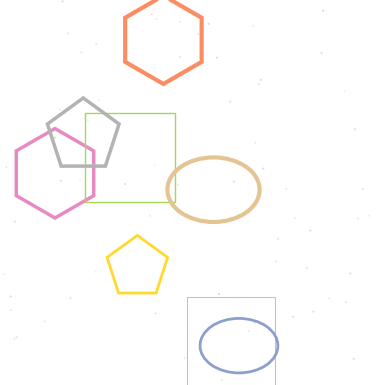[{"shape": "square", "thickness": 0.5, "radius": 0.57, "center": [0.601, 0.114]}, {"shape": "hexagon", "thickness": 3, "radius": 0.57, "center": [0.424, 0.897]}, {"shape": "oval", "thickness": 2, "radius": 0.51, "center": [0.621, 0.102]}, {"shape": "hexagon", "thickness": 2.5, "radius": 0.58, "center": [0.143, 0.55]}, {"shape": "square", "thickness": 1, "radius": 0.58, "center": [0.338, 0.591]}, {"shape": "pentagon", "thickness": 2, "radius": 0.41, "center": [0.357, 0.306]}, {"shape": "oval", "thickness": 3, "radius": 0.6, "center": [0.555, 0.507]}, {"shape": "pentagon", "thickness": 2.5, "radius": 0.49, "center": [0.216, 0.648]}]